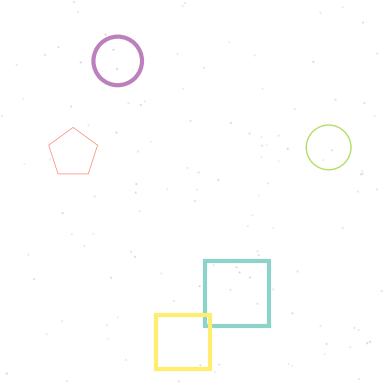[{"shape": "square", "thickness": 3, "radius": 0.42, "center": [0.616, 0.238]}, {"shape": "pentagon", "thickness": 0.5, "radius": 0.33, "center": [0.19, 0.602]}, {"shape": "circle", "thickness": 1, "radius": 0.29, "center": [0.854, 0.617]}, {"shape": "circle", "thickness": 3, "radius": 0.32, "center": [0.306, 0.842]}, {"shape": "square", "thickness": 3, "radius": 0.35, "center": [0.476, 0.113]}]